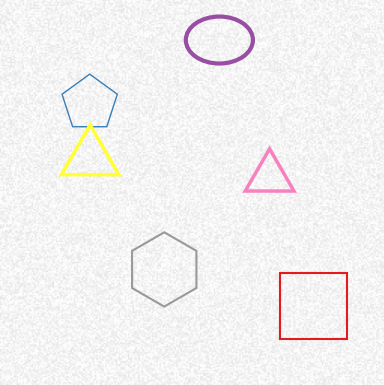[{"shape": "square", "thickness": 1.5, "radius": 0.43, "center": [0.814, 0.206]}, {"shape": "pentagon", "thickness": 1, "radius": 0.38, "center": [0.233, 0.732]}, {"shape": "oval", "thickness": 3, "radius": 0.44, "center": [0.57, 0.896]}, {"shape": "triangle", "thickness": 2.5, "radius": 0.43, "center": [0.234, 0.589]}, {"shape": "triangle", "thickness": 2.5, "radius": 0.37, "center": [0.7, 0.54]}, {"shape": "hexagon", "thickness": 1.5, "radius": 0.48, "center": [0.427, 0.3]}]